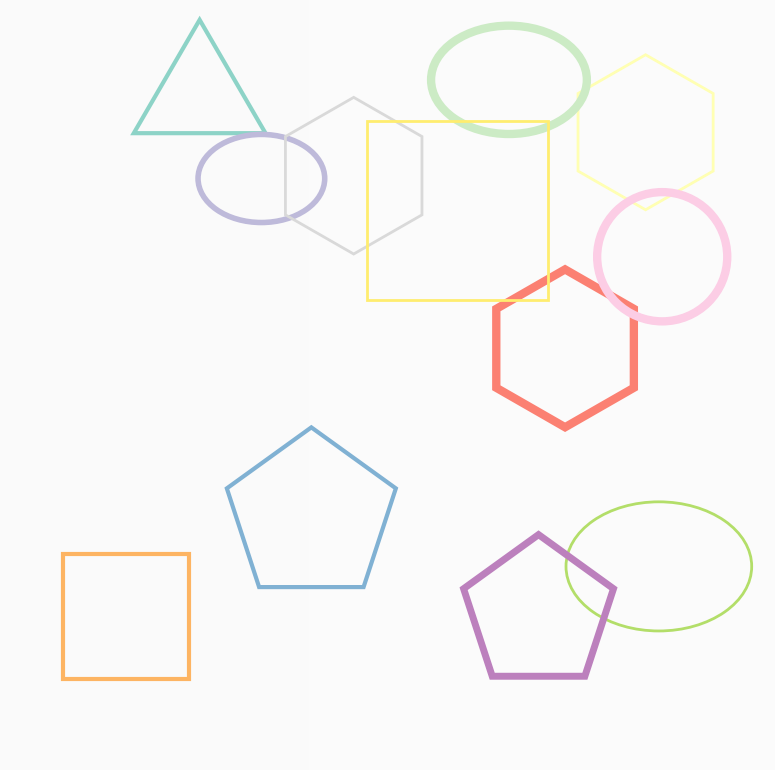[{"shape": "triangle", "thickness": 1.5, "radius": 0.49, "center": [0.258, 0.876]}, {"shape": "hexagon", "thickness": 1, "radius": 0.5, "center": [0.833, 0.828]}, {"shape": "oval", "thickness": 2, "radius": 0.41, "center": [0.337, 0.768]}, {"shape": "hexagon", "thickness": 3, "radius": 0.51, "center": [0.729, 0.548]}, {"shape": "pentagon", "thickness": 1.5, "radius": 0.57, "center": [0.402, 0.33]}, {"shape": "square", "thickness": 1.5, "radius": 0.41, "center": [0.162, 0.199]}, {"shape": "oval", "thickness": 1, "radius": 0.6, "center": [0.85, 0.264]}, {"shape": "circle", "thickness": 3, "radius": 0.42, "center": [0.854, 0.667]}, {"shape": "hexagon", "thickness": 1, "radius": 0.51, "center": [0.456, 0.772]}, {"shape": "pentagon", "thickness": 2.5, "radius": 0.51, "center": [0.695, 0.204]}, {"shape": "oval", "thickness": 3, "radius": 0.5, "center": [0.657, 0.896]}, {"shape": "square", "thickness": 1, "radius": 0.58, "center": [0.59, 0.727]}]